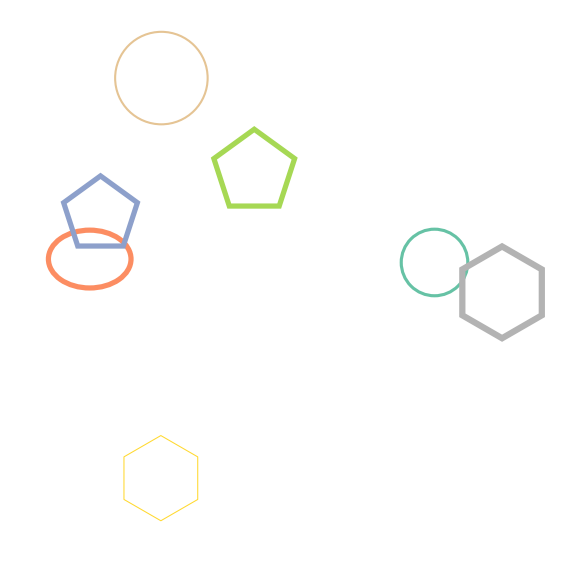[{"shape": "circle", "thickness": 1.5, "radius": 0.29, "center": [0.752, 0.545]}, {"shape": "oval", "thickness": 2.5, "radius": 0.36, "center": [0.155, 0.551]}, {"shape": "pentagon", "thickness": 2.5, "radius": 0.34, "center": [0.174, 0.627]}, {"shape": "pentagon", "thickness": 2.5, "radius": 0.37, "center": [0.44, 0.702]}, {"shape": "hexagon", "thickness": 0.5, "radius": 0.37, "center": [0.279, 0.171]}, {"shape": "circle", "thickness": 1, "radius": 0.4, "center": [0.279, 0.864]}, {"shape": "hexagon", "thickness": 3, "radius": 0.4, "center": [0.869, 0.493]}]